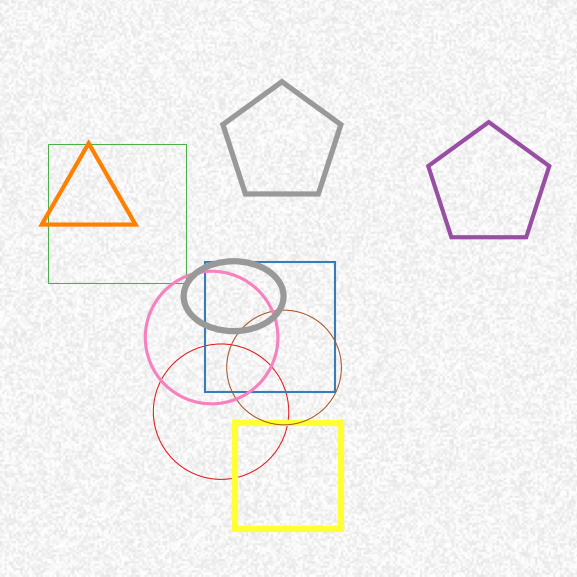[{"shape": "circle", "thickness": 0.5, "radius": 0.59, "center": [0.383, 0.286]}, {"shape": "square", "thickness": 1, "radius": 0.56, "center": [0.468, 0.433]}, {"shape": "square", "thickness": 0.5, "radius": 0.6, "center": [0.203, 0.629]}, {"shape": "pentagon", "thickness": 2, "radius": 0.55, "center": [0.846, 0.677]}, {"shape": "triangle", "thickness": 2, "radius": 0.47, "center": [0.154, 0.657]}, {"shape": "square", "thickness": 3, "radius": 0.46, "center": [0.499, 0.175]}, {"shape": "circle", "thickness": 0.5, "radius": 0.5, "center": [0.492, 0.363]}, {"shape": "circle", "thickness": 1.5, "radius": 0.57, "center": [0.366, 0.415]}, {"shape": "oval", "thickness": 3, "radius": 0.43, "center": [0.405, 0.486]}, {"shape": "pentagon", "thickness": 2.5, "radius": 0.54, "center": [0.488, 0.75]}]